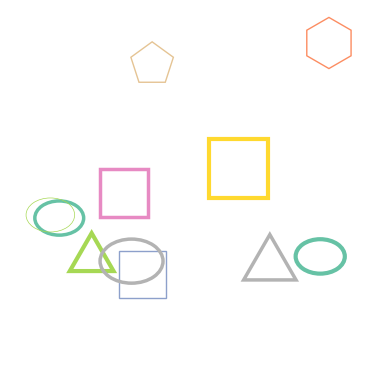[{"shape": "oval", "thickness": 3, "radius": 0.32, "center": [0.832, 0.334]}, {"shape": "oval", "thickness": 2.5, "radius": 0.32, "center": [0.154, 0.434]}, {"shape": "hexagon", "thickness": 1, "radius": 0.33, "center": [0.854, 0.888]}, {"shape": "square", "thickness": 1, "radius": 0.3, "center": [0.371, 0.287]}, {"shape": "square", "thickness": 2.5, "radius": 0.31, "center": [0.322, 0.499]}, {"shape": "triangle", "thickness": 3, "radius": 0.33, "center": [0.238, 0.329]}, {"shape": "oval", "thickness": 0.5, "radius": 0.32, "center": [0.131, 0.442]}, {"shape": "square", "thickness": 3, "radius": 0.38, "center": [0.621, 0.562]}, {"shape": "pentagon", "thickness": 1, "radius": 0.29, "center": [0.395, 0.833]}, {"shape": "oval", "thickness": 2.5, "radius": 0.41, "center": [0.342, 0.322]}, {"shape": "triangle", "thickness": 2.5, "radius": 0.39, "center": [0.701, 0.312]}]